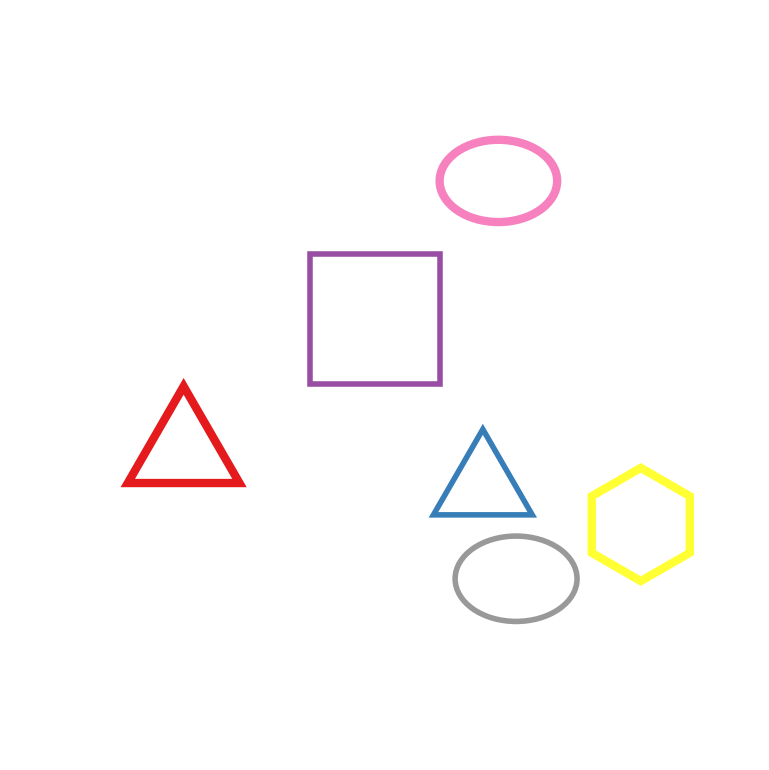[{"shape": "triangle", "thickness": 3, "radius": 0.42, "center": [0.238, 0.415]}, {"shape": "triangle", "thickness": 2, "radius": 0.37, "center": [0.627, 0.368]}, {"shape": "square", "thickness": 2, "radius": 0.42, "center": [0.487, 0.586]}, {"shape": "hexagon", "thickness": 3, "radius": 0.37, "center": [0.832, 0.319]}, {"shape": "oval", "thickness": 3, "radius": 0.38, "center": [0.647, 0.765]}, {"shape": "oval", "thickness": 2, "radius": 0.4, "center": [0.67, 0.248]}]